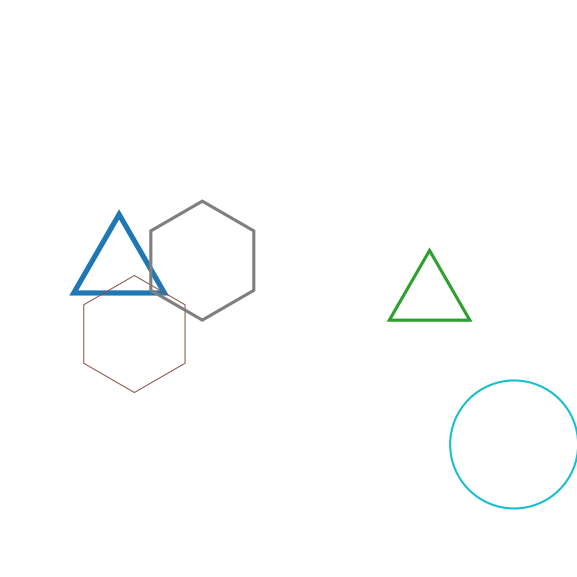[{"shape": "triangle", "thickness": 2.5, "radius": 0.45, "center": [0.206, 0.537]}, {"shape": "triangle", "thickness": 1.5, "radius": 0.4, "center": [0.744, 0.485]}, {"shape": "hexagon", "thickness": 0.5, "radius": 0.51, "center": [0.233, 0.421]}, {"shape": "hexagon", "thickness": 1.5, "radius": 0.51, "center": [0.35, 0.548]}, {"shape": "circle", "thickness": 1, "radius": 0.55, "center": [0.89, 0.229]}]